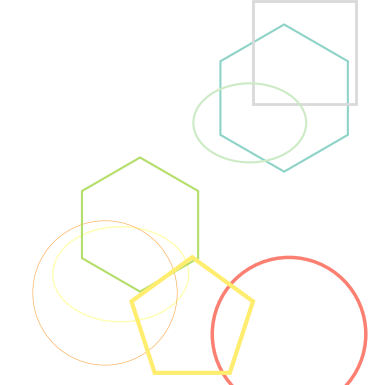[{"shape": "hexagon", "thickness": 1.5, "radius": 0.96, "center": [0.738, 0.745]}, {"shape": "oval", "thickness": 1, "radius": 0.88, "center": [0.314, 0.288]}, {"shape": "circle", "thickness": 2.5, "radius": 1.0, "center": [0.751, 0.132]}, {"shape": "circle", "thickness": 0.5, "radius": 0.94, "center": [0.273, 0.239]}, {"shape": "hexagon", "thickness": 1.5, "radius": 0.87, "center": [0.364, 0.417]}, {"shape": "square", "thickness": 2, "radius": 0.67, "center": [0.791, 0.864]}, {"shape": "oval", "thickness": 1.5, "radius": 0.73, "center": [0.649, 0.681]}, {"shape": "pentagon", "thickness": 3, "radius": 0.83, "center": [0.499, 0.166]}]